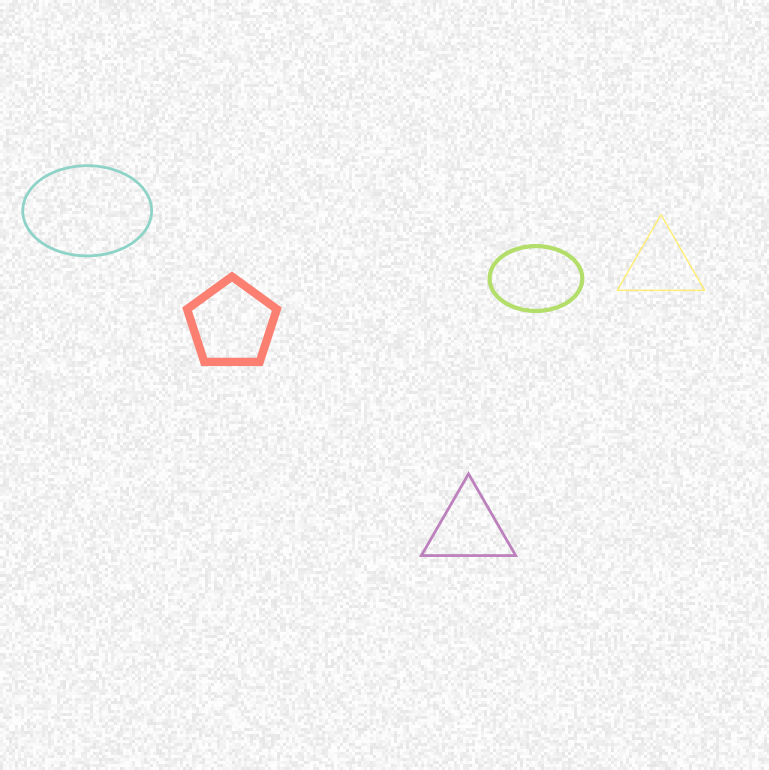[{"shape": "oval", "thickness": 1, "radius": 0.42, "center": [0.113, 0.726]}, {"shape": "pentagon", "thickness": 3, "radius": 0.31, "center": [0.301, 0.58]}, {"shape": "oval", "thickness": 1.5, "radius": 0.3, "center": [0.696, 0.638]}, {"shape": "triangle", "thickness": 1, "radius": 0.35, "center": [0.608, 0.314]}, {"shape": "triangle", "thickness": 0.5, "radius": 0.33, "center": [0.858, 0.656]}]